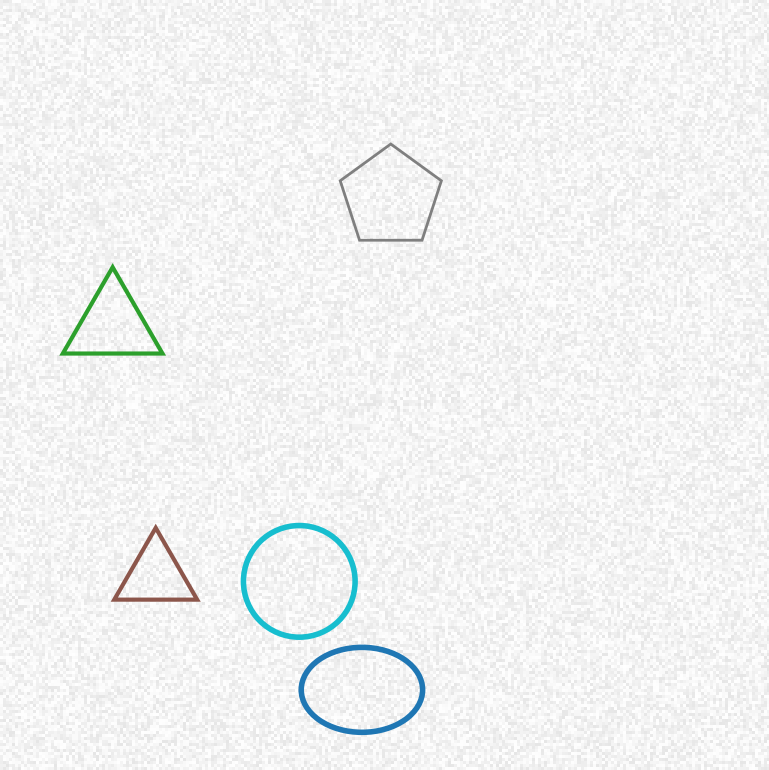[{"shape": "oval", "thickness": 2, "radius": 0.39, "center": [0.47, 0.104]}, {"shape": "triangle", "thickness": 1.5, "radius": 0.37, "center": [0.146, 0.578]}, {"shape": "triangle", "thickness": 1.5, "radius": 0.31, "center": [0.202, 0.252]}, {"shape": "pentagon", "thickness": 1, "radius": 0.35, "center": [0.508, 0.744]}, {"shape": "circle", "thickness": 2, "radius": 0.36, "center": [0.389, 0.245]}]